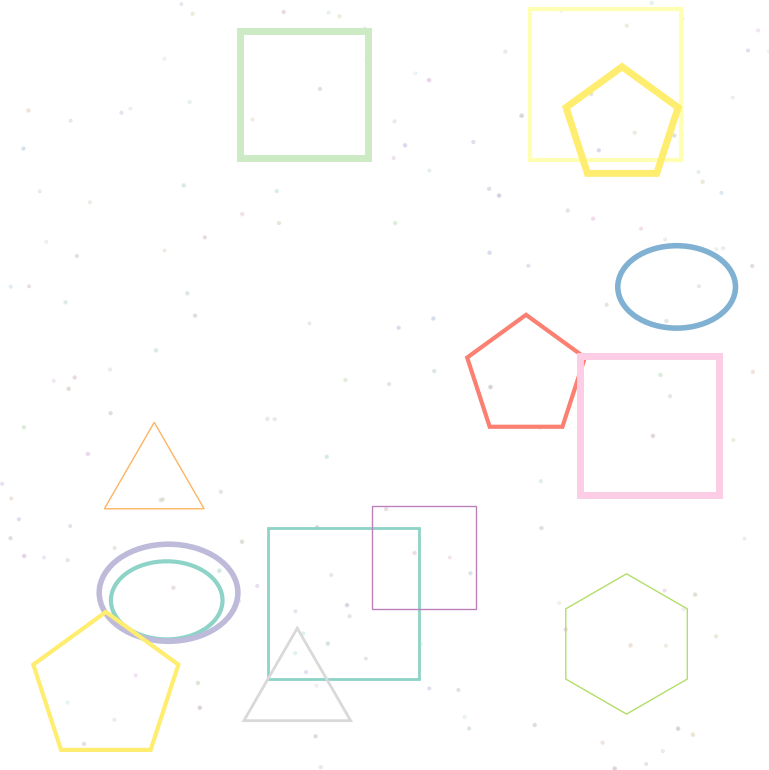[{"shape": "oval", "thickness": 1.5, "radius": 0.36, "center": [0.217, 0.22]}, {"shape": "square", "thickness": 1, "radius": 0.49, "center": [0.446, 0.216]}, {"shape": "square", "thickness": 1.5, "radius": 0.49, "center": [0.787, 0.89]}, {"shape": "oval", "thickness": 2, "radius": 0.45, "center": [0.219, 0.23]}, {"shape": "pentagon", "thickness": 1.5, "radius": 0.4, "center": [0.683, 0.511]}, {"shape": "oval", "thickness": 2, "radius": 0.38, "center": [0.879, 0.627]}, {"shape": "triangle", "thickness": 0.5, "radius": 0.37, "center": [0.2, 0.377]}, {"shape": "hexagon", "thickness": 0.5, "radius": 0.46, "center": [0.814, 0.164]}, {"shape": "square", "thickness": 2.5, "radius": 0.45, "center": [0.843, 0.447]}, {"shape": "triangle", "thickness": 1, "radius": 0.4, "center": [0.386, 0.104]}, {"shape": "square", "thickness": 0.5, "radius": 0.33, "center": [0.551, 0.276]}, {"shape": "square", "thickness": 2.5, "radius": 0.41, "center": [0.395, 0.878]}, {"shape": "pentagon", "thickness": 2.5, "radius": 0.38, "center": [0.808, 0.837]}, {"shape": "pentagon", "thickness": 1.5, "radius": 0.5, "center": [0.137, 0.106]}]